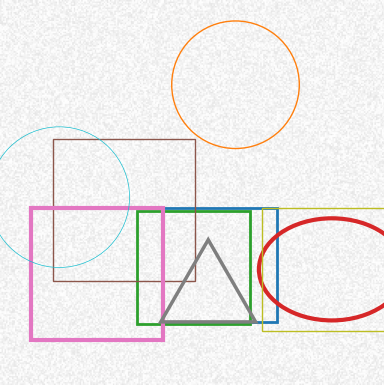[{"shape": "square", "thickness": 2, "radius": 0.74, "center": [0.57, 0.311]}, {"shape": "circle", "thickness": 1, "radius": 0.83, "center": [0.612, 0.78]}, {"shape": "square", "thickness": 2, "radius": 0.73, "center": [0.503, 0.305]}, {"shape": "oval", "thickness": 3, "radius": 0.95, "center": [0.862, 0.3]}, {"shape": "square", "thickness": 1, "radius": 0.92, "center": [0.323, 0.454]}, {"shape": "square", "thickness": 3, "radius": 0.86, "center": [0.251, 0.289]}, {"shape": "triangle", "thickness": 2.5, "radius": 0.71, "center": [0.541, 0.235]}, {"shape": "square", "thickness": 1, "radius": 0.8, "center": [0.84, 0.3]}, {"shape": "circle", "thickness": 0.5, "radius": 0.91, "center": [0.154, 0.488]}]